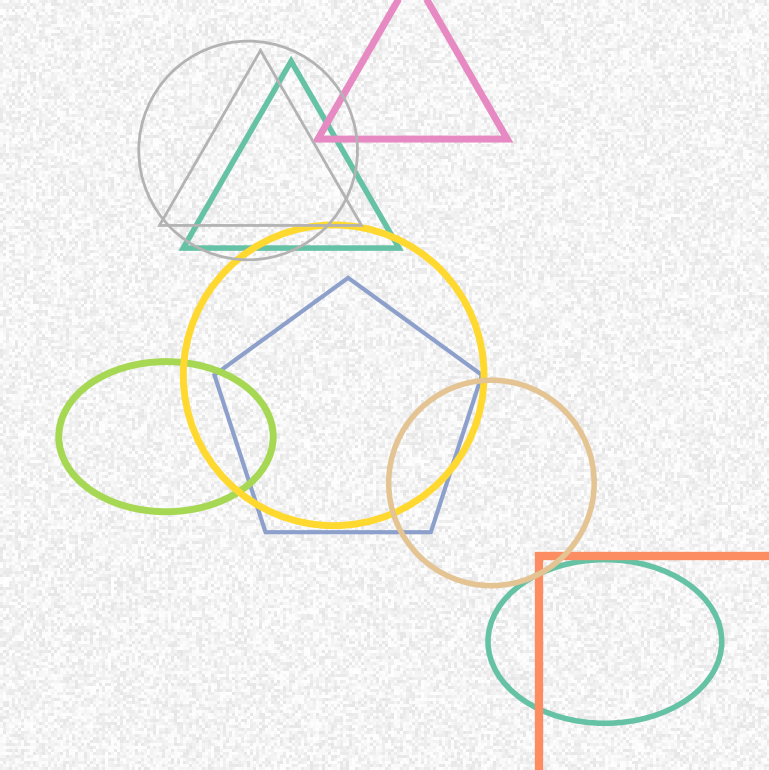[{"shape": "triangle", "thickness": 2, "radius": 0.81, "center": [0.378, 0.759]}, {"shape": "oval", "thickness": 2, "radius": 0.76, "center": [0.786, 0.167]}, {"shape": "square", "thickness": 3, "radius": 0.76, "center": [0.853, 0.126]}, {"shape": "pentagon", "thickness": 1.5, "radius": 0.91, "center": [0.452, 0.457]}, {"shape": "triangle", "thickness": 2.5, "radius": 0.71, "center": [0.536, 0.89]}, {"shape": "oval", "thickness": 2.5, "radius": 0.7, "center": [0.216, 0.433]}, {"shape": "circle", "thickness": 2.5, "radius": 0.98, "center": [0.433, 0.513]}, {"shape": "circle", "thickness": 2, "radius": 0.67, "center": [0.638, 0.373]}, {"shape": "circle", "thickness": 1, "radius": 0.71, "center": [0.322, 0.805]}, {"shape": "triangle", "thickness": 1, "radius": 0.76, "center": [0.338, 0.783]}]